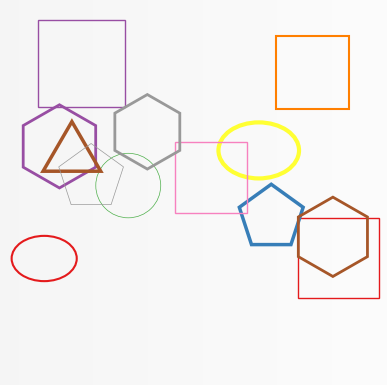[{"shape": "oval", "thickness": 1.5, "radius": 0.42, "center": [0.114, 0.329]}, {"shape": "square", "thickness": 1, "radius": 0.52, "center": [0.873, 0.33]}, {"shape": "pentagon", "thickness": 2.5, "radius": 0.43, "center": [0.7, 0.435]}, {"shape": "circle", "thickness": 0.5, "radius": 0.42, "center": [0.331, 0.518]}, {"shape": "hexagon", "thickness": 2, "radius": 0.54, "center": [0.153, 0.62]}, {"shape": "square", "thickness": 1, "radius": 0.56, "center": [0.21, 0.835]}, {"shape": "square", "thickness": 1.5, "radius": 0.47, "center": [0.806, 0.813]}, {"shape": "oval", "thickness": 3, "radius": 0.52, "center": [0.668, 0.609]}, {"shape": "triangle", "thickness": 2.5, "radius": 0.43, "center": [0.186, 0.598]}, {"shape": "hexagon", "thickness": 2, "radius": 0.52, "center": [0.859, 0.385]}, {"shape": "square", "thickness": 1, "radius": 0.46, "center": [0.545, 0.539]}, {"shape": "pentagon", "thickness": 0.5, "radius": 0.44, "center": [0.235, 0.54]}, {"shape": "hexagon", "thickness": 2, "radius": 0.48, "center": [0.38, 0.658]}]